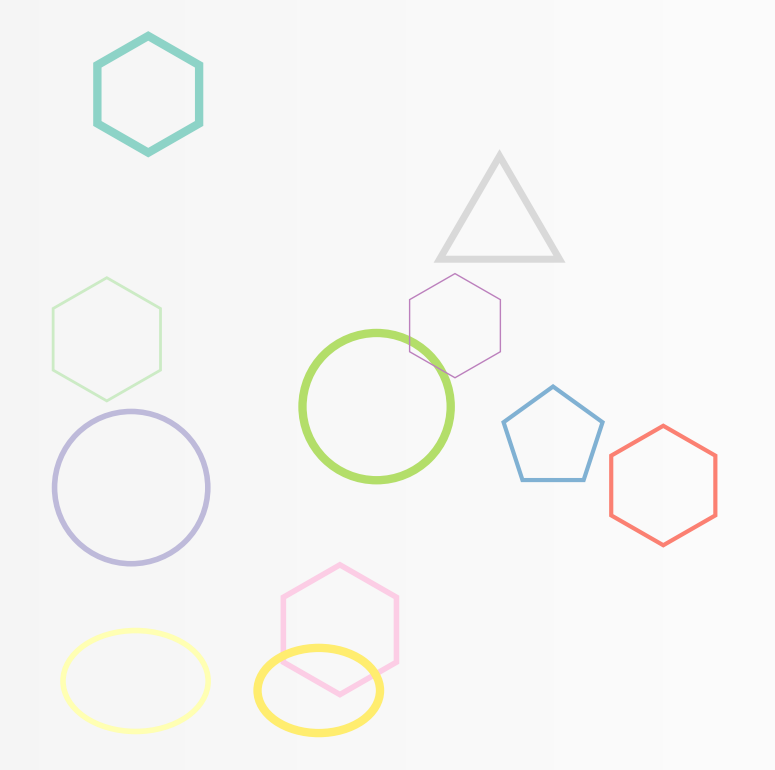[{"shape": "hexagon", "thickness": 3, "radius": 0.38, "center": [0.191, 0.878]}, {"shape": "oval", "thickness": 2, "radius": 0.47, "center": [0.175, 0.116]}, {"shape": "circle", "thickness": 2, "radius": 0.49, "center": [0.169, 0.367]}, {"shape": "hexagon", "thickness": 1.5, "radius": 0.39, "center": [0.856, 0.369]}, {"shape": "pentagon", "thickness": 1.5, "radius": 0.34, "center": [0.714, 0.431]}, {"shape": "circle", "thickness": 3, "radius": 0.48, "center": [0.486, 0.472]}, {"shape": "hexagon", "thickness": 2, "radius": 0.42, "center": [0.439, 0.182]}, {"shape": "triangle", "thickness": 2.5, "radius": 0.45, "center": [0.645, 0.708]}, {"shape": "hexagon", "thickness": 0.5, "radius": 0.34, "center": [0.587, 0.577]}, {"shape": "hexagon", "thickness": 1, "radius": 0.4, "center": [0.138, 0.559]}, {"shape": "oval", "thickness": 3, "radius": 0.4, "center": [0.411, 0.103]}]